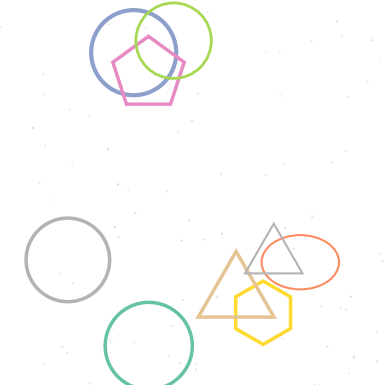[{"shape": "circle", "thickness": 2.5, "radius": 0.57, "center": [0.386, 0.101]}, {"shape": "oval", "thickness": 1.5, "radius": 0.5, "center": [0.78, 0.319]}, {"shape": "circle", "thickness": 3, "radius": 0.55, "center": [0.347, 0.863]}, {"shape": "pentagon", "thickness": 2.5, "radius": 0.49, "center": [0.386, 0.808]}, {"shape": "circle", "thickness": 2, "radius": 0.49, "center": [0.451, 0.894]}, {"shape": "hexagon", "thickness": 2.5, "radius": 0.41, "center": [0.683, 0.188]}, {"shape": "triangle", "thickness": 2.5, "radius": 0.57, "center": [0.613, 0.233]}, {"shape": "triangle", "thickness": 1.5, "radius": 0.43, "center": [0.711, 0.333]}, {"shape": "circle", "thickness": 2.5, "radius": 0.54, "center": [0.176, 0.325]}]